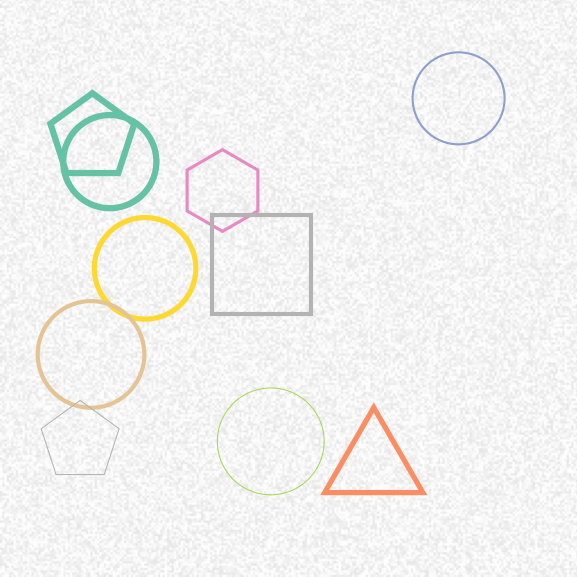[{"shape": "pentagon", "thickness": 3, "radius": 0.38, "center": [0.16, 0.761]}, {"shape": "circle", "thickness": 3, "radius": 0.4, "center": [0.19, 0.719]}, {"shape": "triangle", "thickness": 2.5, "radius": 0.49, "center": [0.647, 0.195]}, {"shape": "circle", "thickness": 1, "radius": 0.4, "center": [0.794, 0.829]}, {"shape": "hexagon", "thickness": 1.5, "radius": 0.35, "center": [0.385, 0.669]}, {"shape": "circle", "thickness": 0.5, "radius": 0.46, "center": [0.469, 0.235]}, {"shape": "circle", "thickness": 2.5, "radius": 0.44, "center": [0.251, 0.534]}, {"shape": "circle", "thickness": 2, "radius": 0.46, "center": [0.158, 0.385]}, {"shape": "pentagon", "thickness": 0.5, "radius": 0.35, "center": [0.139, 0.235]}, {"shape": "square", "thickness": 2, "radius": 0.43, "center": [0.452, 0.541]}]